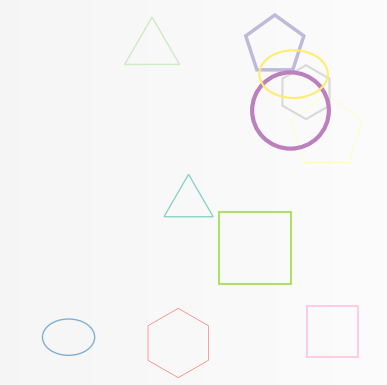[{"shape": "triangle", "thickness": 1, "radius": 0.37, "center": [0.487, 0.474]}, {"shape": "pentagon", "thickness": 0.5, "radius": 0.49, "center": [0.842, 0.657]}, {"shape": "pentagon", "thickness": 2.5, "radius": 0.39, "center": [0.709, 0.882]}, {"shape": "hexagon", "thickness": 0.5, "radius": 0.45, "center": [0.46, 0.109]}, {"shape": "oval", "thickness": 1, "radius": 0.34, "center": [0.177, 0.124]}, {"shape": "square", "thickness": 1.5, "radius": 0.47, "center": [0.658, 0.356]}, {"shape": "square", "thickness": 1.5, "radius": 0.34, "center": [0.858, 0.139]}, {"shape": "hexagon", "thickness": 1.5, "radius": 0.35, "center": [0.79, 0.761]}, {"shape": "circle", "thickness": 3, "radius": 0.5, "center": [0.75, 0.713]}, {"shape": "triangle", "thickness": 1, "radius": 0.41, "center": [0.392, 0.874]}, {"shape": "oval", "thickness": 1.5, "radius": 0.44, "center": [0.757, 0.807]}]